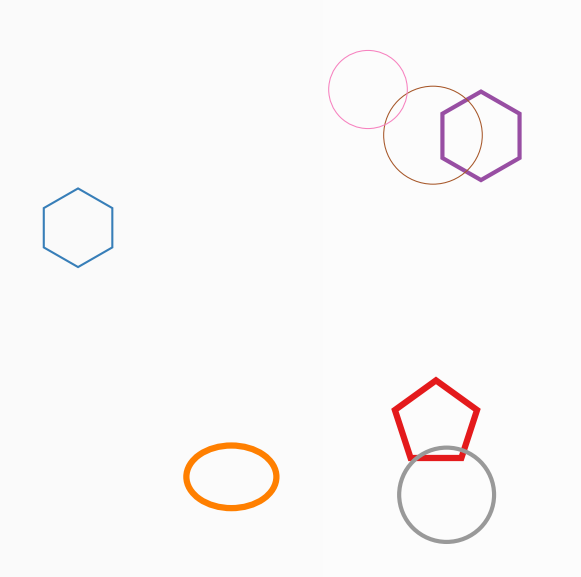[{"shape": "pentagon", "thickness": 3, "radius": 0.37, "center": [0.75, 0.266]}, {"shape": "hexagon", "thickness": 1, "radius": 0.34, "center": [0.134, 0.605]}, {"shape": "hexagon", "thickness": 2, "radius": 0.38, "center": [0.828, 0.764]}, {"shape": "oval", "thickness": 3, "radius": 0.39, "center": [0.398, 0.173]}, {"shape": "circle", "thickness": 0.5, "radius": 0.42, "center": [0.745, 0.765]}, {"shape": "circle", "thickness": 0.5, "radius": 0.34, "center": [0.633, 0.844]}, {"shape": "circle", "thickness": 2, "radius": 0.41, "center": [0.768, 0.142]}]